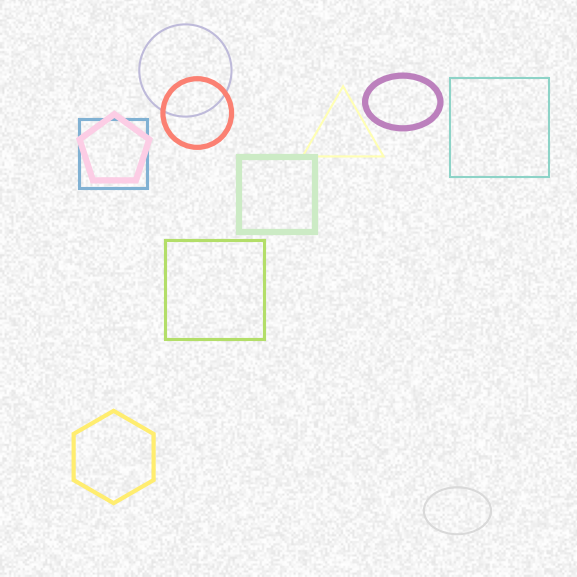[{"shape": "square", "thickness": 1, "radius": 0.43, "center": [0.865, 0.779]}, {"shape": "triangle", "thickness": 1, "radius": 0.41, "center": [0.594, 0.769]}, {"shape": "circle", "thickness": 1, "radius": 0.4, "center": [0.321, 0.877]}, {"shape": "circle", "thickness": 2.5, "radius": 0.3, "center": [0.342, 0.803]}, {"shape": "square", "thickness": 1.5, "radius": 0.3, "center": [0.196, 0.733]}, {"shape": "square", "thickness": 1.5, "radius": 0.43, "center": [0.371, 0.497]}, {"shape": "pentagon", "thickness": 3, "radius": 0.32, "center": [0.198, 0.738]}, {"shape": "oval", "thickness": 1, "radius": 0.29, "center": [0.792, 0.115]}, {"shape": "oval", "thickness": 3, "radius": 0.33, "center": [0.697, 0.823]}, {"shape": "square", "thickness": 3, "radius": 0.33, "center": [0.479, 0.662]}, {"shape": "hexagon", "thickness": 2, "radius": 0.4, "center": [0.197, 0.208]}]